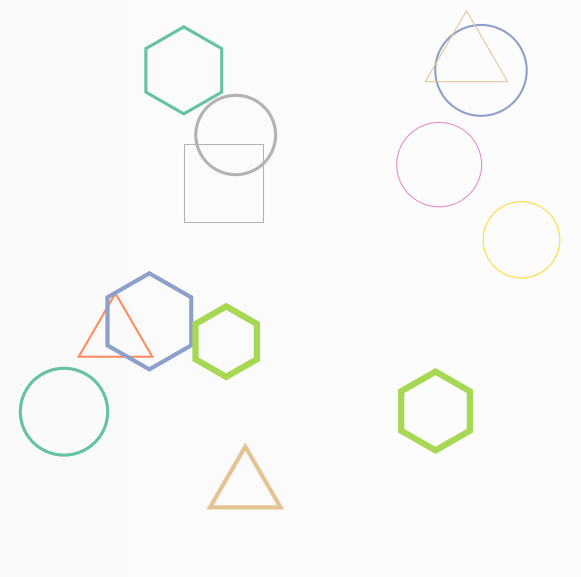[{"shape": "hexagon", "thickness": 1.5, "radius": 0.38, "center": [0.316, 0.877]}, {"shape": "circle", "thickness": 1.5, "radius": 0.38, "center": [0.11, 0.286]}, {"shape": "triangle", "thickness": 1, "radius": 0.37, "center": [0.199, 0.418]}, {"shape": "hexagon", "thickness": 2, "radius": 0.42, "center": [0.257, 0.443]}, {"shape": "circle", "thickness": 1, "radius": 0.39, "center": [0.828, 0.877]}, {"shape": "circle", "thickness": 0.5, "radius": 0.37, "center": [0.756, 0.714]}, {"shape": "hexagon", "thickness": 3, "radius": 0.31, "center": [0.389, 0.408]}, {"shape": "hexagon", "thickness": 3, "radius": 0.34, "center": [0.749, 0.287]}, {"shape": "circle", "thickness": 0.5, "radius": 0.33, "center": [0.897, 0.584]}, {"shape": "triangle", "thickness": 2, "radius": 0.35, "center": [0.422, 0.156]}, {"shape": "triangle", "thickness": 0.5, "radius": 0.41, "center": [0.803, 0.899]}, {"shape": "circle", "thickness": 1.5, "radius": 0.34, "center": [0.406, 0.765]}, {"shape": "square", "thickness": 0.5, "radius": 0.34, "center": [0.385, 0.682]}]